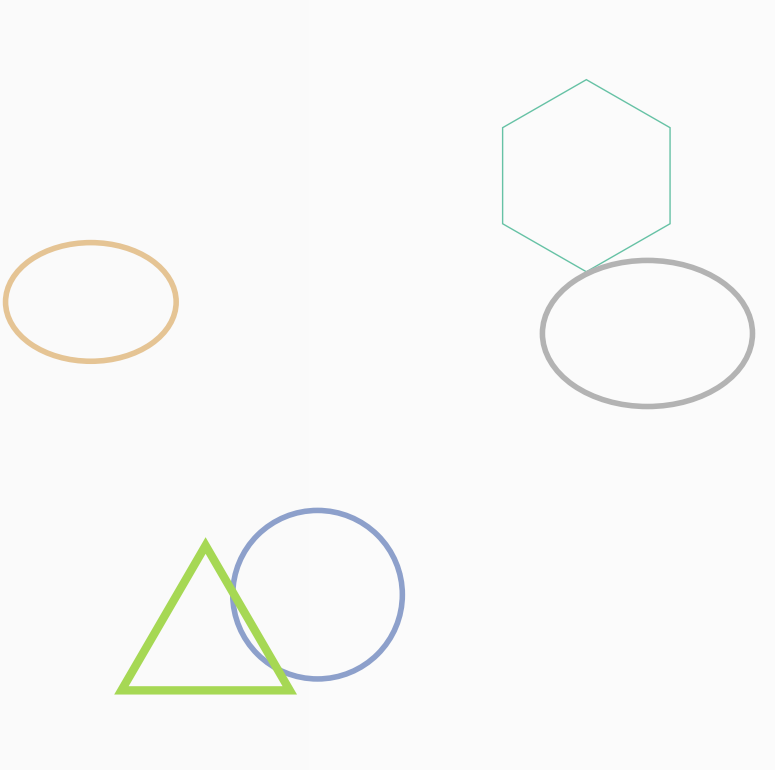[{"shape": "hexagon", "thickness": 0.5, "radius": 0.62, "center": [0.757, 0.772]}, {"shape": "circle", "thickness": 2, "radius": 0.55, "center": [0.41, 0.228]}, {"shape": "triangle", "thickness": 3, "radius": 0.63, "center": [0.265, 0.166]}, {"shape": "oval", "thickness": 2, "radius": 0.55, "center": [0.117, 0.608]}, {"shape": "oval", "thickness": 2, "radius": 0.68, "center": [0.835, 0.567]}]